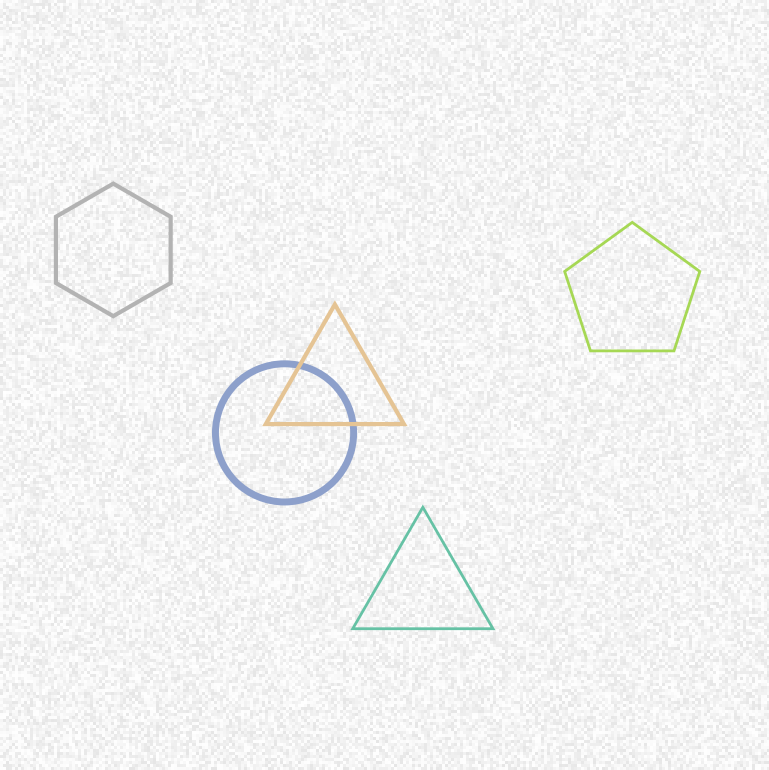[{"shape": "triangle", "thickness": 1, "radius": 0.53, "center": [0.549, 0.236]}, {"shape": "circle", "thickness": 2.5, "radius": 0.45, "center": [0.37, 0.438]}, {"shape": "pentagon", "thickness": 1, "radius": 0.46, "center": [0.821, 0.619]}, {"shape": "triangle", "thickness": 1.5, "radius": 0.52, "center": [0.435, 0.501]}, {"shape": "hexagon", "thickness": 1.5, "radius": 0.43, "center": [0.147, 0.675]}]